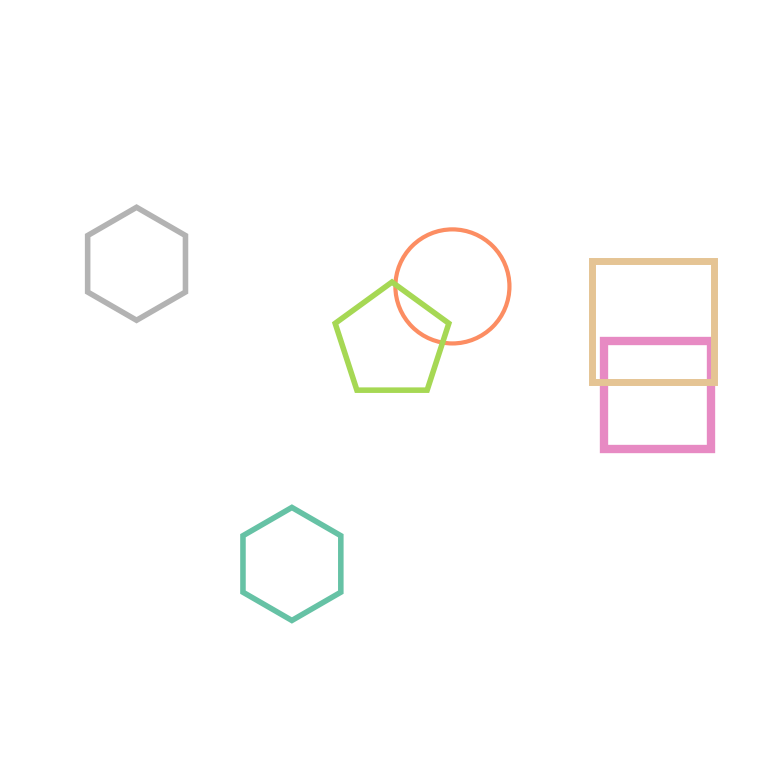[{"shape": "hexagon", "thickness": 2, "radius": 0.37, "center": [0.379, 0.268]}, {"shape": "circle", "thickness": 1.5, "radius": 0.37, "center": [0.588, 0.628]}, {"shape": "square", "thickness": 3, "radius": 0.35, "center": [0.854, 0.487]}, {"shape": "pentagon", "thickness": 2, "radius": 0.39, "center": [0.509, 0.556]}, {"shape": "square", "thickness": 2.5, "radius": 0.39, "center": [0.848, 0.582]}, {"shape": "hexagon", "thickness": 2, "radius": 0.37, "center": [0.177, 0.657]}]